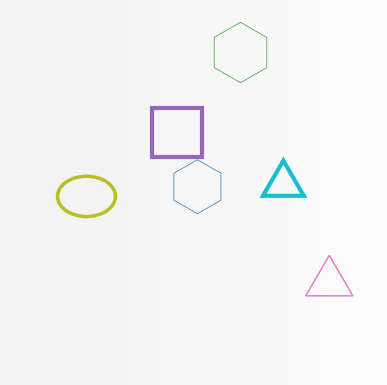[{"shape": "hexagon", "thickness": 0.5, "radius": 0.35, "center": [0.509, 0.515]}, {"shape": "hexagon", "thickness": 0.5, "radius": 0.39, "center": [0.621, 0.864]}, {"shape": "square", "thickness": 3, "radius": 0.32, "center": [0.456, 0.656]}, {"shape": "triangle", "thickness": 1, "radius": 0.35, "center": [0.85, 0.267]}, {"shape": "oval", "thickness": 2.5, "radius": 0.37, "center": [0.223, 0.49]}, {"shape": "triangle", "thickness": 3, "radius": 0.3, "center": [0.731, 0.522]}]